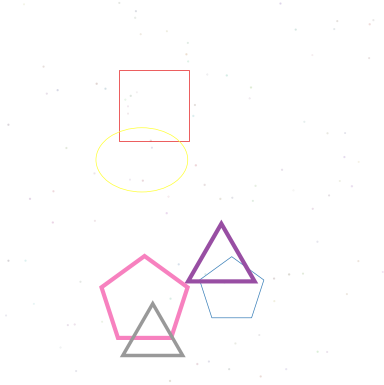[{"shape": "square", "thickness": 0.5, "radius": 0.46, "center": [0.4, 0.727]}, {"shape": "pentagon", "thickness": 0.5, "radius": 0.44, "center": [0.602, 0.246]}, {"shape": "triangle", "thickness": 3, "radius": 0.5, "center": [0.575, 0.319]}, {"shape": "oval", "thickness": 0.5, "radius": 0.6, "center": [0.368, 0.585]}, {"shape": "pentagon", "thickness": 3, "radius": 0.59, "center": [0.375, 0.217]}, {"shape": "triangle", "thickness": 2.5, "radius": 0.45, "center": [0.397, 0.122]}]